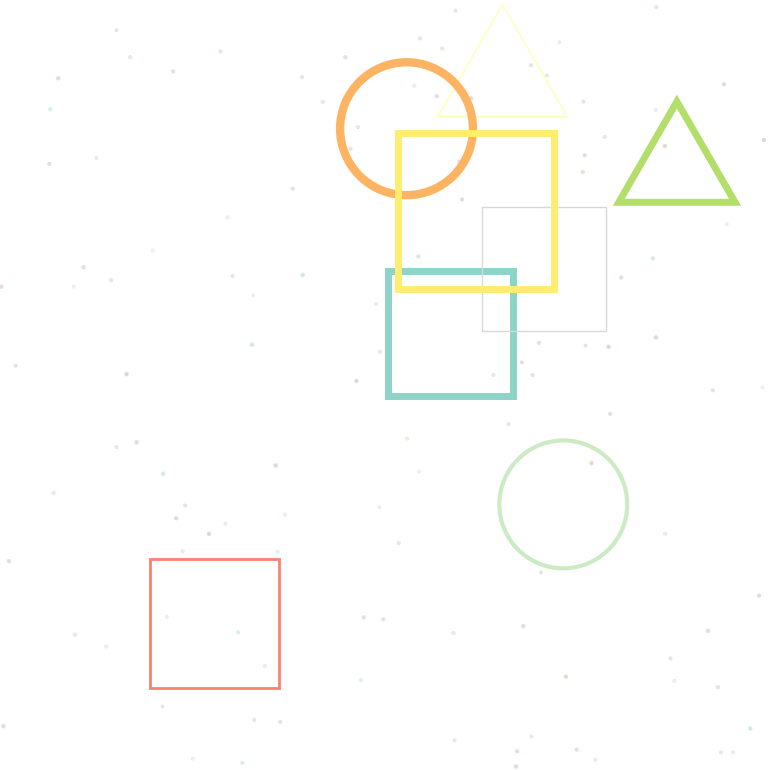[{"shape": "square", "thickness": 2.5, "radius": 0.41, "center": [0.585, 0.567]}, {"shape": "triangle", "thickness": 0.5, "radius": 0.49, "center": [0.653, 0.897]}, {"shape": "square", "thickness": 1, "radius": 0.42, "center": [0.278, 0.19]}, {"shape": "circle", "thickness": 3, "radius": 0.43, "center": [0.528, 0.833]}, {"shape": "triangle", "thickness": 2.5, "radius": 0.44, "center": [0.879, 0.781]}, {"shape": "square", "thickness": 0.5, "radius": 0.4, "center": [0.706, 0.651]}, {"shape": "circle", "thickness": 1.5, "radius": 0.42, "center": [0.732, 0.345]}, {"shape": "square", "thickness": 2.5, "radius": 0.51, "center": [0.618, 0.726]}]